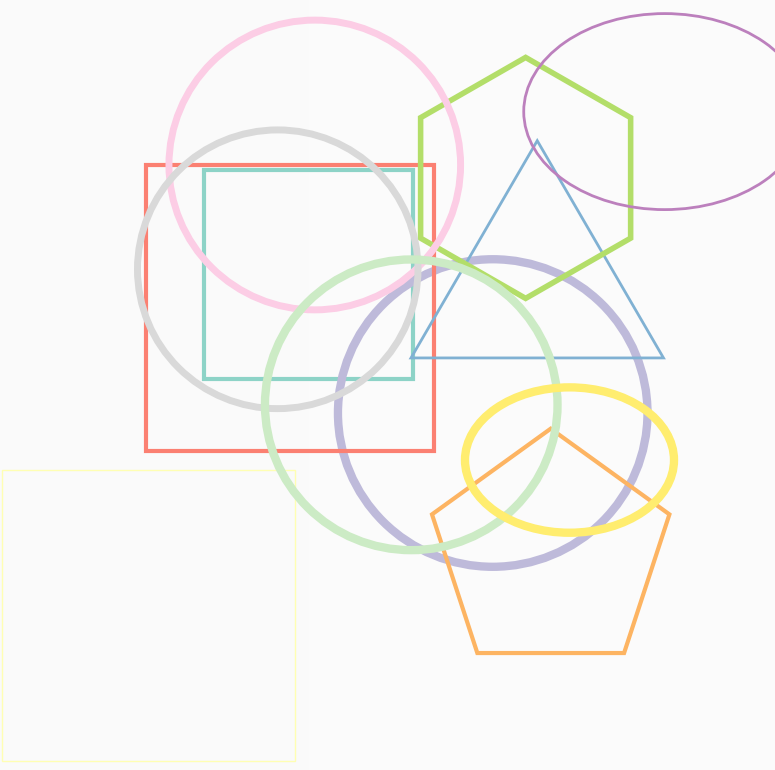[{"shape": "square", "thickness": 1.5, "radius": 0.68, "center": [0.398, 0.644]}, {"shape": "square", "thickness": 0.5, "radius": 0.95, "center": [0.191, 0.2]}, {"shape": "circle", "thickness": 3, "radius": 1.0, "center": [0.636, 0.464]}, {"shape": "square", "thickness": 1.5, "radius": 0.93, "center": [0.374, 0.6]}, {"shape": "triangle", "thickness": 1, "radius": 0.94, "center": [0.693, 0.629]}, {"shape": "pentagon", "thickness": 1.5, "radius": 0.81, "center": [0.711, 0.282]}, {"shape": "hexagon", "thickness": 2, "radius": 0.78, "center": [0.678, 0.769]}, {"shape": "circle", "thickness": 2.5, "radius": 0.94, "center": [0.406, 0.786]}, {"shape": "circle", "thickness": 2.5, "radius": 0.9, "center": [0.358, 0.65]}, {"shape": "oval", "thickness": 1, "radius": 0.91, "center": [0.858, 0.855]}, {"shape": "circle", "thickness": 3, "radius": 0.94, "center": [0.531, 0.474]}, {"shape": "oval", "thickness": 3, "radius": 0.67, "center": [0.735, 0.403]}]